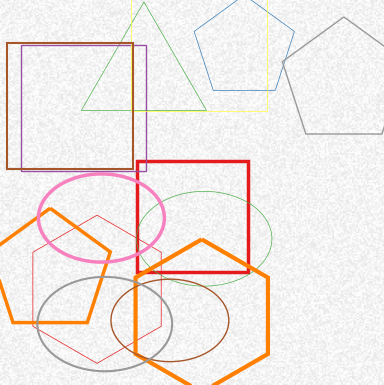[{"shape": "hexagon", "thickness": 0.5, "radius": 0.96, "center": [0.252, 0.249]}, {"shape": "square", "thickness": 2.5, "radius": 0.72, "center": [0.499, 0.438]}, {"shape": "pentagon", "thickness": 0.5, "radius": 0.68, "center": [0.635, 0.876]}, {"shape": "triangle", "thickness": 0.5, "radius": 0.94, "center": [0.374, 0.807]}, {"shape": "oval", "thickness": 0.5, "radius": 0.88, "center": [0.53, 0.38]}, {"shape": "square", "thickness": 1, "radius": 0.82, "center": [0.217, 0.72]}, {"shape": "hexagon", "thickness": 3, "radius": 0.99, "center": [0.524, 0.18]}, {"shape": "pentagon", "thickness": 2.5, "radius": 0.82, "center": [0.13, 0.295]}, {"shape": "square", "thickness": 0.5, "radius": 0.88, "center": [0.517, 0.888]}, {"shape": "oval", "thickness": 1, "radius": 0.77, "center": [0.441, 0.168]}, {"shape": "square", "thickness": 1.5, "radius": 0.82, "center": [0.181, 0.724]}, {"shape": "oval", "thickness": 2.5, "radius": 0.82, "center": [0.263, 0.434]}, {"shape": "oval", "thickness": 1.5, "radius": 0.88, "center": [0.272, 0.158]}, {"shape": "pentagon", "thickness": 1, "radius": 0.84, "center": [0.893, 0.788]}]